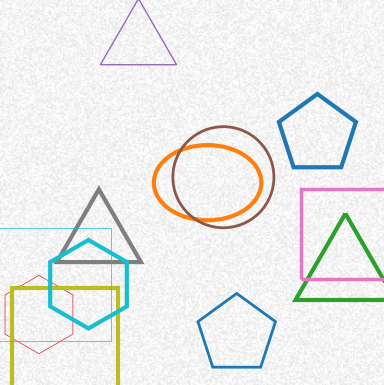[{"shape": "pentagon", "thickness": 3, "radius": 0.53, "center": [0.824, 0.651]}, {"shape": "pentagon", "thickness": 2, "radius": 0.53, "center": [0.615, 0.132]}, {"shape": "oval", "thickness": 3, "radius": 0.7, "center": [0.539, 0.526]}, {"shape": "triangle", "thickness": 3, "radius": 0.75, "center": [0.897, 0.296]}, {"shape": "hexagon", "thickness": 0.5, "radius": 0.51, "center": [0.101, 0.183]}, {"shape": "triangle", "thickness": 1, "radius": 0.57, "center": [0.36, 0.889]}, {"shape": "circle", "thickness": 2, "radius": 0.66, "center": [0.58, 0.54]}, {"shape": "square", "thickness": 2.5, "radius": 0.59, "center": [0.898, 0.392]}, {"shape": "triangle", "thickness": 3, "radius": 0.63, "center": [0.257, 0.382]}, {"shape": "square", "thickness": 3, "radius": 0.69, "center": [0.168, 0.114]}, {"shape": "square", "thickness": 0.5, "radius": 0.73, "center": [0.141, 0.262]}, {"shape": "hexagon", "thickness": 3, "radius": 0.57, "center": [0.23, 0.262]}]